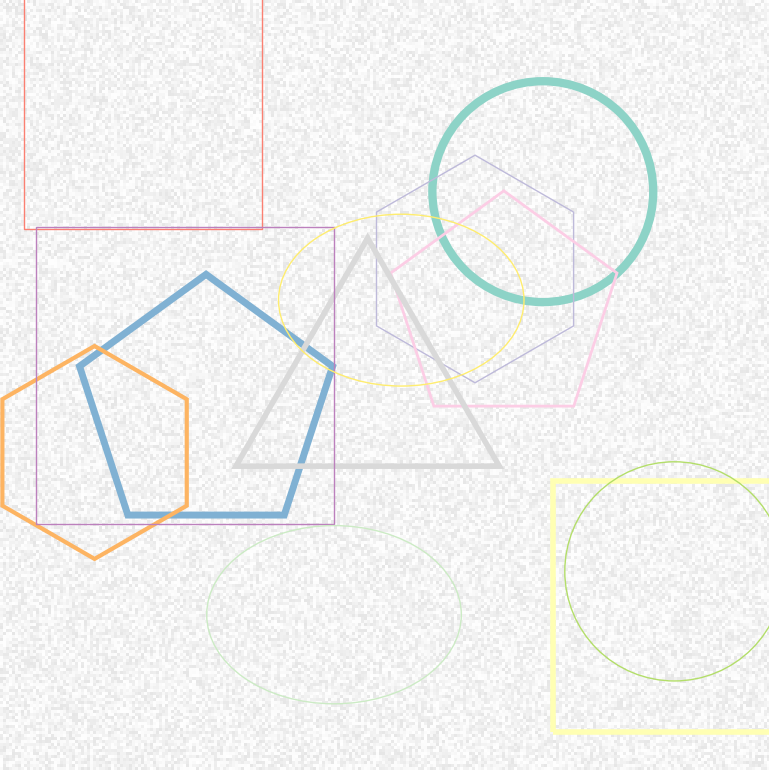[{"shape": "circle", "thickness": 3, "radius": 0.72, "center": [0.705, 0.751]}, {"shape": "square", "thickness": 2, "radius": 0.81, "center": [0.881, 0.212]}, {"shape": "hexagon", "thickness": 0.5, "radius": 0.74, "center": [0.617, 0.651]}, {"shape": "square", "thickness": 0.5, "radius": 0.77, "center": [0.186, 0.857]}, {"shape": "pentagon", "thickness": 2.5, "radius": 0.86, "center": [0.268, 0.471]}, {"shape": "hexagon", "thickness": 1.5, "radius": 0.69, "center": [0.123, 0.412]}, {"shape": "circle", "thickness": 0.5, "radius": 0.71, "center": [0.876, 0.258]}, {"shape": "pentagon", "thickness": 1, "radius": 0.77, "center": [0.654, 0.598]}, {"shape": "triangle", "thickness": 2, "radius": 0.99, "center": [0.477, 0.493]}, {"shape": "square", "thickness": 0.5, "radius": 0.97, "center": [0.24, 0.513]}, {"shape": "oval", "thickness": 0.5, "radius": 0.83, "center": [0.434, 0.202]}, {"shape": "oval", "thickness": 0.5, "radius": 0.8, "center": [0.521, 0.61]}]